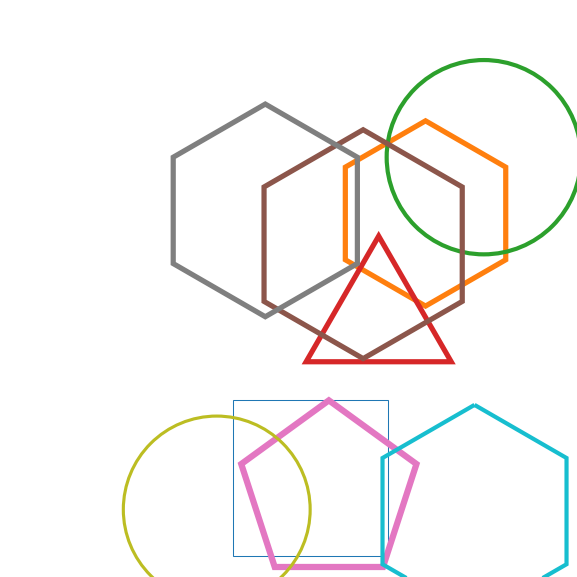[{"shape": "square", "thickness": 0.5, "radius": 0.67, "center": [0.538, 0.171]}, {"shape": "hexagon", "thickness": 2.5, "radius": 0.8, "center": [0.737, 0.63]}, {"shape": "circle", "thickness": 2, "radius": 0.84, "center": [0.838, 0.727]}, {"shape": "triangle", "thickness": 2.5, "radius": 0.73, "center": [0.656, 0.445]}, {"shape": "hexagon", "thickness": 2.5, "radius": 0.99, "center": [0.629, 0.576]}, {"shape": "pentagon", "thickness": 3, "radius": 0.8, "center": [0.569, 0.146]}, {"shape": "hexagon", "thickness": 2.5, "radius": 0.92, "center": [0.459, 0.635]}, {"shape": "circle", "thickness": 1.5, "radius": 0.81, "center": [0.375, 0.117]}, {"shape": "hexagon", "thickness": 2, "radius": 0.92, "center": [0.822, 0.114]}]